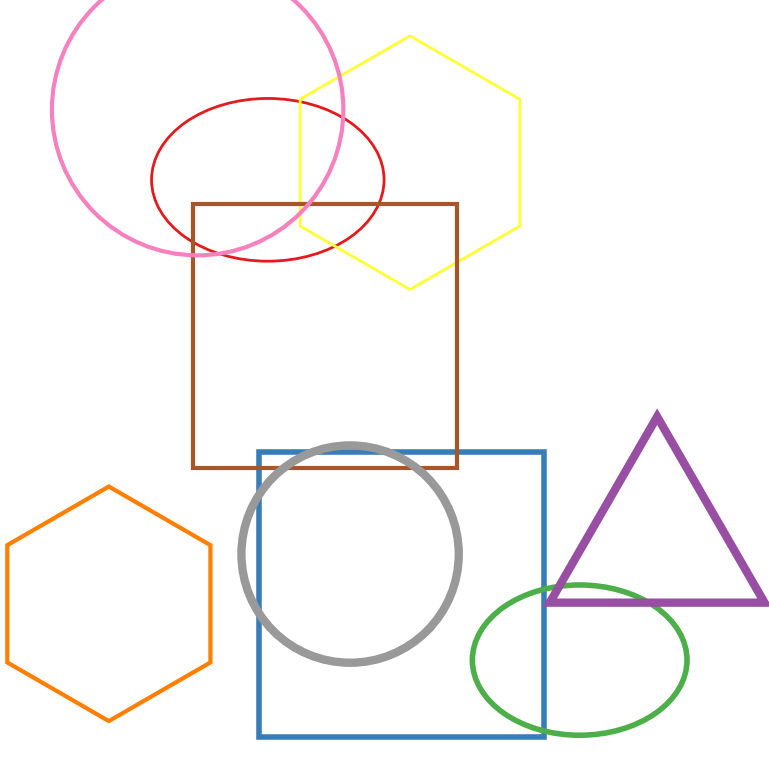[{"shape": "oval", "thickness": 1, "radius": 0.75, "center": [0.348, 0.766]}, {"shape": "square", "thickness": 2, "radius": 0.92, "center": [0.522, 0.228]}, {"shape": "oval", "thickness": 2, "radius": 0.7, "center": [0.753, 0.143]}, {"shape": "triangle", "thickness": 3, "radius": 0.81, "center": [0.853, 0.298]}, {"shape": "hexagon", "thickness": 1.5, "radius": 0.76, "center": [0.141, 0.216]}, {"shape": "hexagon", "thickness": 1, "radius": 0.82, "center": [0.532, 0.789]}, {"shape": "square", "thickness": 1.5, "radius": 0.86, "center": [0.422, 0.564]}, {"shape": "circle", "thickness": 1.5, "radius": 0.95, "center": [0.257, 0.858]}, {"shape": "circle", "thickness": 3, "radius": 0.71, "center": [0.455, 0.28]}]